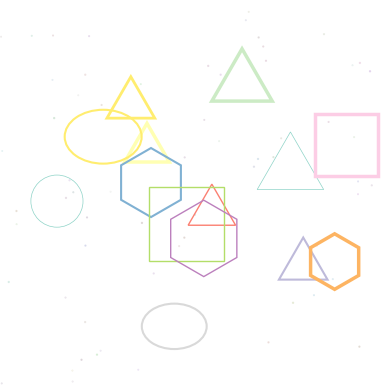[{"shape": "circle", "thickness": 0.5, "radius": 0.34, "center": [0.148, 0.478]}, {"shape": "triangle", "thickness": 0.5, "radius": 0.5, "center": [0.754, 0.558]}, {"shape": "triangle", "thickness": 2.5, "radius": 0.33, "center": [0.382, 0.613]}, {"shape": "triangle", "thickness": 1.5, "radius": 0.36, "center": [0.788, 0.31]}, {"shape": "triangle", "thickness": 1, "radius": 0.36, "center": [0.55, 0.451]}, {"shape": "hexagon", "thickness": 1.5, "radius": 0.45, "center": [0.392, 0.526]}, {"shape": "hexagon", "thickness": 2.5, "radius": 0.36, "center": [0.869, 0.321]}, {"shape": "square", "thickness": 1, "radius": 0.48, "center": [0.485, 0.418]}, {"shape": "square", "thickness": 2.5, "radius": 0.4, "center": [0.9, 0.624]}, {"shape": "oval", "thickness": 1.5, "radius": 0.42, "center": [0.453, 0.152]}, {"shape": "hexagon", "thickness": 1, "radius": 0.5, "center": [0.529, 0.381]}, {"shape": "triangle", "thickness": 2.5, "radius": 0.45, "center": [0.629, 0.783]}, {"shape": "triangle", "thickness": 2, "radius": 0.36, "center": [0.34, 0.729]}, {"shape": "oval", "thickness": 1.5, "radius": 0.5, "center": [0.268, 0.645]}]